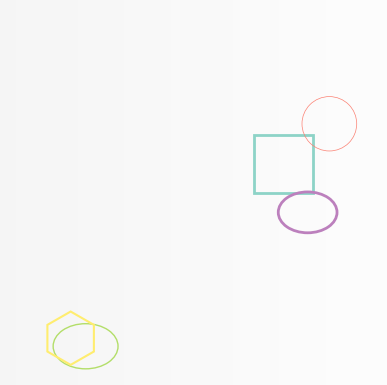[{"shape": "square", "thickness": 2, "radius": 0.38, "center": [0.731, 0.575]}, {"shape": "circle", "thickness": 0.5, "radius": 0.35, "center": [0.85, 0.678]}, {"shape": "oval", "thickness": 1, "radius": 0.42, "center": [0.221, 0.101]}, {"shape": "oval", "thickness": 2, "radius": 0.38, "center": [0.794, 0.448]}, {"shape": "hexagon", "thickness": 1.5, "radius": 0.35, "center": [0.182, 0.122]}]